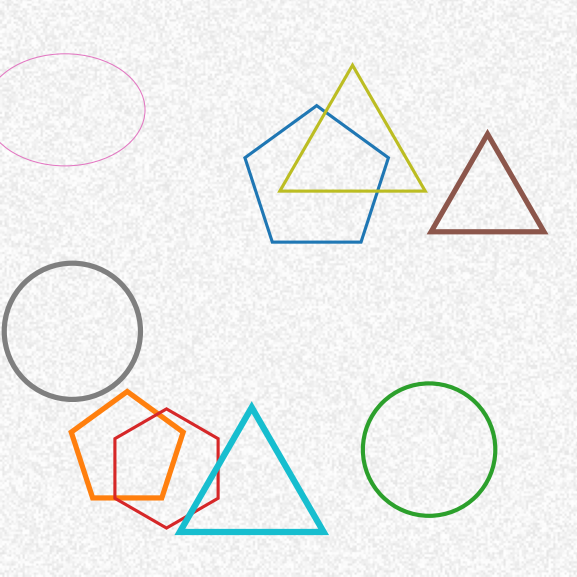[{"shape": "pentagon", "thickness": 1.5, "radius": 0.65, "center": [0.548, 0.686]}, {"shape": "pentagon", "thickness": 2.5, "radius": 0.51, "center": [0.22, 0.219]}, {"shape": "circle", "thickness": 2, "radius": 0.57, "center": [0.743, 0.221]}, {"shape": "hexagon", "thickness": 1.5, "radius": 0.52, "center": [0.288, 0.188]}, {"shape": "triangle", "thickness": 2.5, "radius": 0.56, "center": [0.844, 0.654]}, {"shape": "oval", "thickness": 0.5, "radius": 0.69, "center": [0.112, 0.809]}, {"shape": "circle", "thickness": 2.5, "radius": 0.59, "center": [0.125, 0.425]}, {"shape": "triangle", "thickness": 1.5, "radius": 0.73, "center": [0.61, 0.741]}, {"shape": "triangle", "thickness": 3, "radius": 0.72, "center": [0.436, 0.15]}]